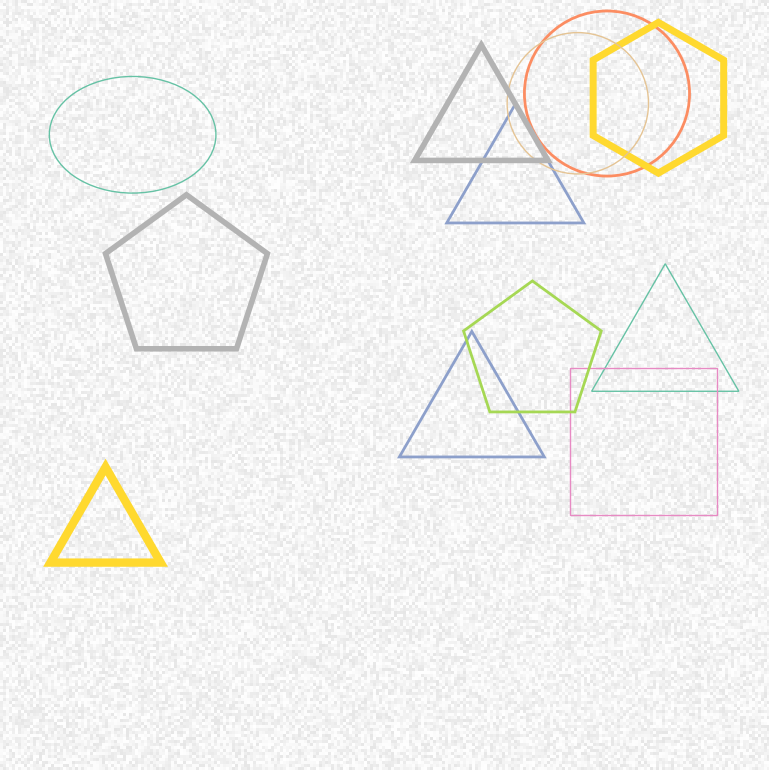[{"shape": "triangle", "thickness": 0.5, "radius": 0.55, "center": [0.864, 0.547]}, {"shape": "oval", "thickness": 0.5, "radius": 0.54, "center": [0.172, 0.825]}, {"shape": "circle", "thickness": 1, "radius": 0.54, "center": [0.788, 0.879]}, {"shape": "triangle", "thickness": 1, "radius": 0.51, "center": [0.669, 0.762]}, {"shape": "triangle", "thickness": 1, "radius": 0.54, "center": [0.613, 0.461]}, {"shape": "square", "thickness": 0.5, "radius": 0.48, "center": [0.836, 0.427]}, {"shape": "pentagon", "thickness": 1, "radius": 0.47, "center": [0.691, 0.541]}, {"shape": "triangle", "thickness": 3, "radius": 0.41, "center": [0.137, 0.311]}, {"shape": "hexagon", "thickness": 2.5, "radius": 0.49, "center": [0.855, 0.873]}, {"shape": "circle", "thickness": 0.5, "radius": 0.46, "center": [0.75, 0.866]}, {"shape": "triangle", "thickness": 2, "radius": 0.5, "center": [0.625, 0.842]}, {"shape": "pentagon", "thickness": 2, "radius": 0.55, "center": [0.242, 0.636]}]